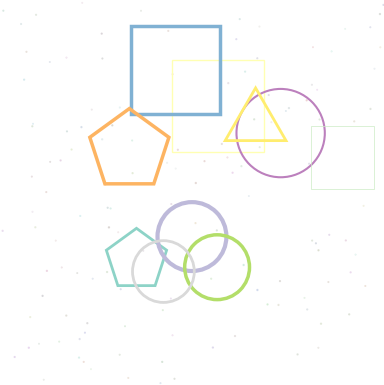[{"shape": "pentagon", "thickness": 2, "radius": 0.41, "center": [0.354, 0.325]}, {"shape": "square", "thickness": 1, "radius": 0.6, "center": [0.566, 0.725]}, {"shape": "circle", "thickness": 3, "radius": 0.45, "center": [0.499, 0.386]}, {"shape": "square", "thickness": 2.5, "radius": 0.57, "center": [0.456, 0.818]}, {"shape": "pentagon", "thickness": 2.5, "radius": 0.54, "center": [0.336, 0.61]}, {"shape": "circle", "thickness": 2.5, "radius": 0.42, "center": [0.564, 0.306]}, {"shape": "circle", "thickness": 2, "radius": 0.4, "center": [0.424, 0.295]}, {"shape": "circle", "thickness": 1.5, "radius": 0.57, "center": [0.729, 0.654]}, {"shape": "square", "thickness": 0.5, "radius": 0.41, "center": [0.889, 0.59]}, {"shape": "triangle", "thickness": 2, "radius": 0.46, "center": [0.664, 0.68]}]